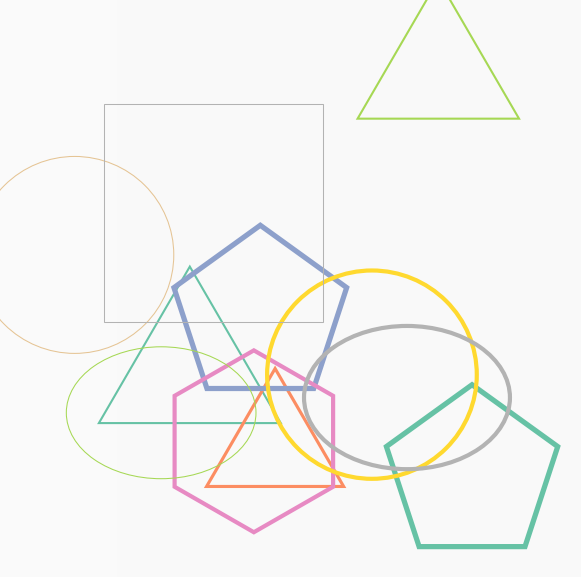[{"shape": "pentagon", "thickness": 2.5, "radius": 0.77, "center": [0.812, 0.178]}, {"shape": "triangle", "thickness": 1, "radius": 0.9, "center": [0.327, 0.357]}, {"shape": "triangle", "thickness": 1.5, "radius": 0.68, "center": [0.473, 0.225]}, {"shape": "pentagon", "thickness": 2.5, "radius": 0.78, "center": [0.448, 0.453]}, {"shape": "hexagon", "thickness": 2, "radius": 0.79, "center": [0.437, 0.235]}, {"shape": "oval", "thickness": 0.5, "radius": 0.82, "center": [0.277, 0.284]}, {"shape": "triangle", "thickness": 1, "radius": 0.8, "center": [0.754, 0.874]}, {"shape": "circle", "thickness": 2, "radius": 0.9, "center": [0.64, 0.35]}, {"shape": "circle", "thickness": 0.5, "radius": 0.85, "center": [0.128, 0.558]}, {"shape": "oval", "thickness": 2, "radius": 0.89, "center": [0.7, 0.311]}, {"shape": "square", "thickness": 0.5, "radius": 0.94, "center": [0.368, 0.63]}]